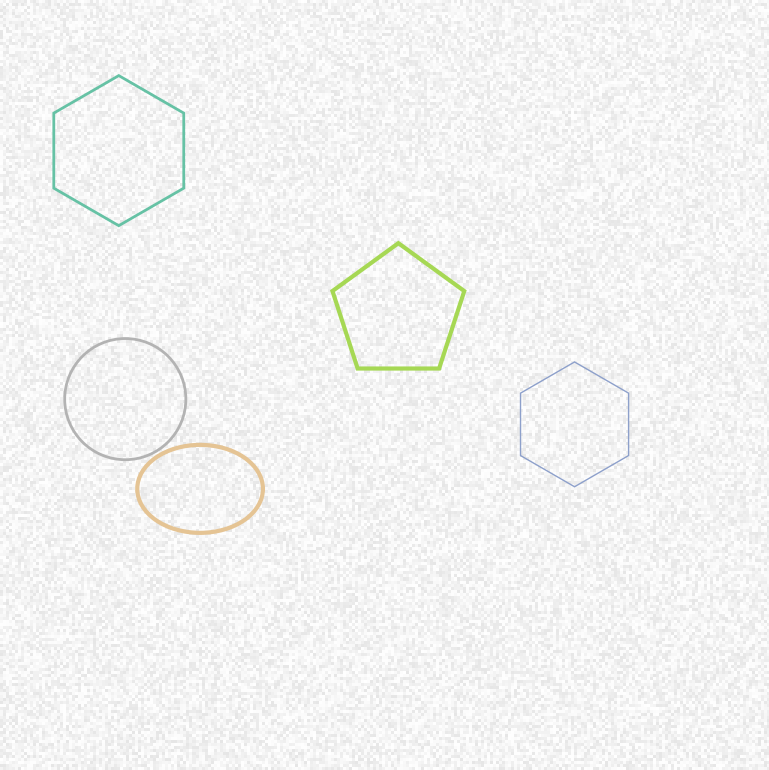[{"shape": "hexagon", "thickness": 1, "radius": 0.49, "center": [0.154, 0.804]}, {"shape": "hexagon", "thickness": 0.5, "radius": 0.41, "center": [0.746, 0.449]}, {"shape": "pentagon", "thickness": 1.5, "radius": 0.45, "center": [0.517, 0.594]}, {"shape": "oval", "thickness": 1.5, "radius": 0.41, "center": [0.26, 0.365]}, {"shape": "circle", "thickness": 1, "radius": 0.39, "center": [0.163, 0.482]}]